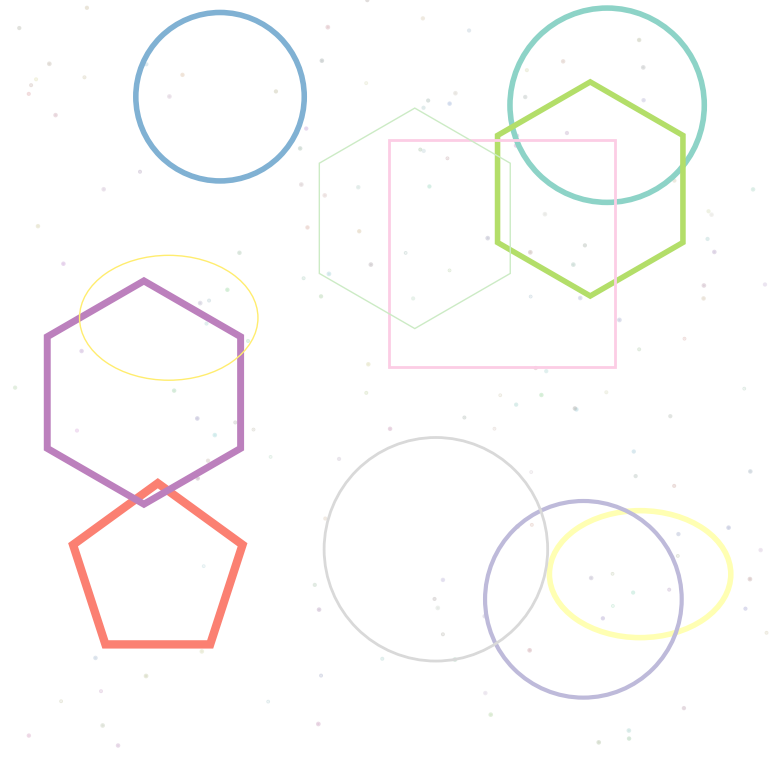[{"shape": "circle", "thickness": 2, "radius": 0.63, "center": [0.788, 0.863]}, {"shape": "oval", "thickness": 2, "radius": 0.59, "center": [0.831, 0.254]}, {"shape": "circle", "thickness": 1.5, "radius": 0.64, "center": [0.758, 0.222]}, {"shape": "pentagon", "thickness": 3, "radius": 0.58, "center": [0.205, 0.257]}, {"shape": "circle", "thickness": 2, "radius": 0.55, "center": [0.286, 0.874]}, {"shape": "hexagon", "thickness": 2, "radius": 0.7, "center": [0.767, 0.755]}, {"shape": "square", "thickness": 1, "radius": 0.74, "center": [0.652, 0.671]}, {"shape": "circle", "thickness": 1, "radius": 0.73, "center": [0.566, 0.287]}, {"shape": "hexagon", "thickness": 2.5, "radius": 0.72, "center": [0.187, 0.49]}, {"shape": "hexagon", "thickness": 0.5, "radius": 0.72, "center": [0.539, 0.716]}, {"shape": "oval", "thickness": 0.5, "radius": 0.58, "center": [0.219, 0.587]}]